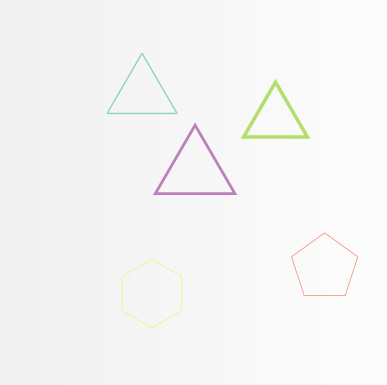[{"shape": "triangle", "thickness": 1, "radius": 0.52, "center": [0.367, 0.757]}, {"shape": "pentagon", "thickness": 0.5, "radius": 0.45, "center": [0.838, 0.305]}, {"shape": "triangle", "thickness": 2.5, "radius": 0.48, "center": [0.711, 0.692]}, {"shape": "triangle", "thickness": 2, "radius": 0.59, "center": [0.504, 0.556]}, {"shape": "hexagon", "thickness": 0.5, "radius": 0.44, "center": [0.392, 0.237]}]